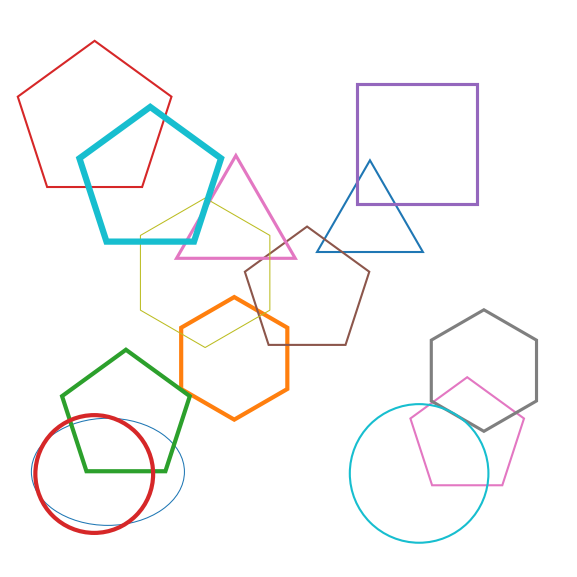[{"shape": "oval", "thickness": 0.5, "radius": 0.66, "center": [0.187, 0.182]}, {"shape": "triangle", "thickness": 1, "radius": 0.53, "center": [0.641, 0.616]}, {"shape": "hexagon", "thickness": 2, "radius": 0.53, "center": [0.406, 0.379]}, {"shape": "pentagon", "thickness": 2, "radius": 0.58, "center": [0.218, 0.277]}, {"shape": "circle", "thickness": 2, "radius": 0.51, "center": [0.163, 0.178]}, {"shape": "pentagon", "thickness": 1, "radius": 0.7, "center": [0.164, 0.789]}, {"shape": "square", "thickness": 1.5, "radius": 0.52, "center": [0.722, 0.749]}, {"shape": "pentagon", "thickness": 1, "radius": 0.57, "center": [0.532, 0.494]}, {"shape": "pentagon", "thickness": 1, "radius": 0.52, "center": [0.809, 0.243]}, {"shape": "triangle", "thickness": 1.5, "radius": 0.59, "center": [0.408, 0.611]}, {"shape": "hexagon", "thickness": 1.5, "radius": 0.53, "center": [0.838, 0.357]}, {"shape": "hexagon", "thickness": 0.5, "radius": 0.65, "center": [0.355, 0.527]}, {"shape": "circle", "thickness": 1, "radius": 0.6, "center": [0.726, 0.179]}, {"shape": "pentagon", "thickness": 3, "radius": 0.64, "center": [0.26, 0.685]}]